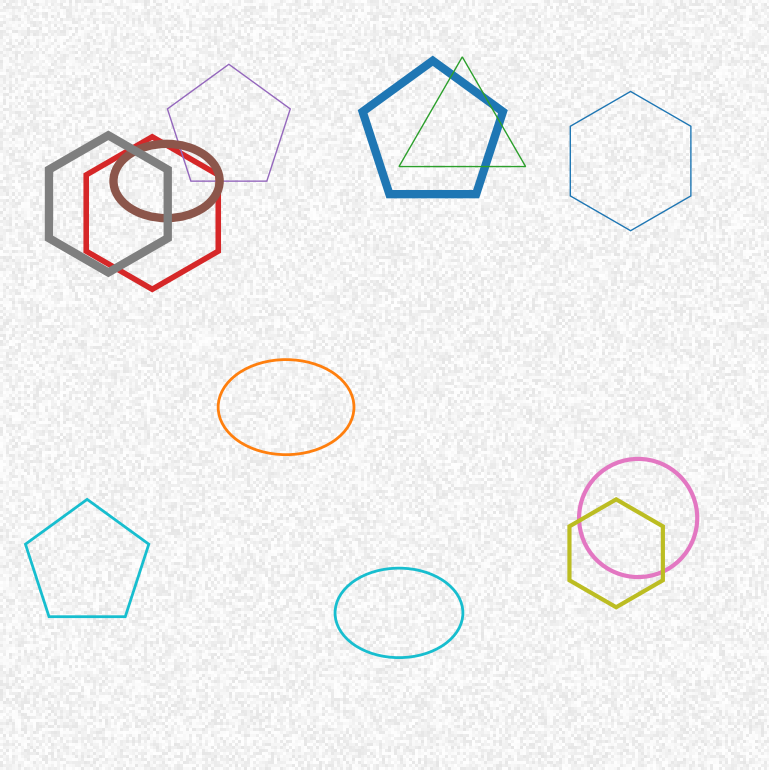[{"shape": "pentagon", "thickness": 3, "radius": 0.48, "center": [0.562, 0.825]}, {"shape": "hexagon", "thickness": 0.5, "radius": 0.45, "center": [0.819, 0.791]}, {"shape": "oval", "thickness": 1, "radius": 0.44, "center": [0.372, 0.471]}, {"shape": "triangle", "thickness": 0.5, "radius": 0.47, "center": [0.6, 0.831]}, {"shape": "hexagon", "thickness": 2, "radius": 0.5, "center": [0.198, 0.723]}, {"shape": "pentagon", "thickness": 0.5, "radius": 0.42, "center": [0.297, 0.833]}, {"shape": "oval", "thickness": 3, "radius": 0.34, "center": [0.216, 0.765]}, {"shape": "circle", "thickness": 1.5, "radius": 0.38, "center": [0.829, 0.327]}, {"shape": "hexagon", "thickness": 3, "radius": 0.45, "center": [0.141, 0.735]}, {"shape": "hexagon", "thickness": 1.5, "radius": 0.35, "center": [0.8, 0.281]}, {"shape": "pentagon", "thickness": 1, "radius": 0.42, "center": [0.113, 0.267]}, {"shape": "oval", "thickness": 1, "radius": 0.42, "center": [0.518, 0.204]}]